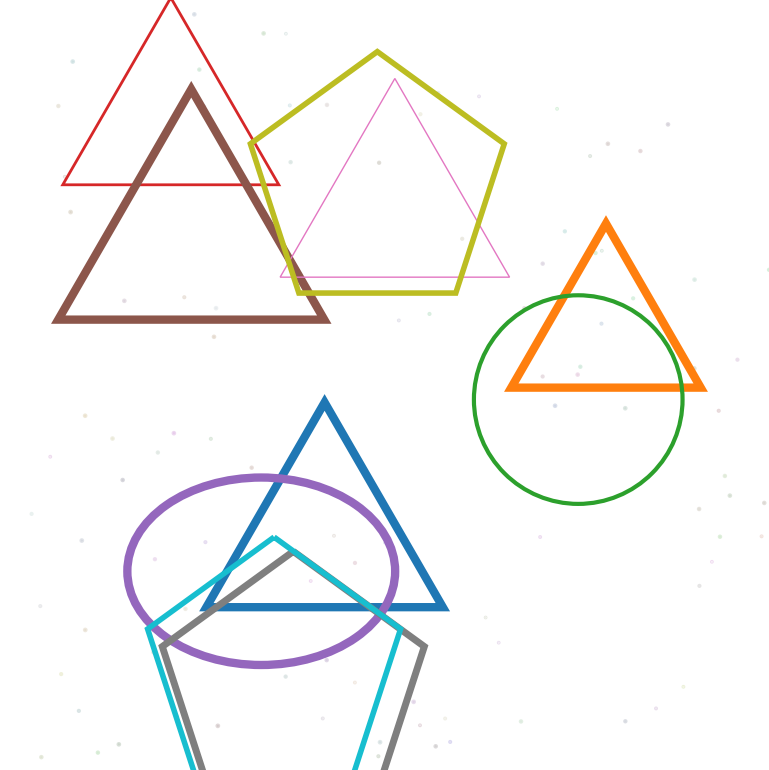[{"shape": "triangle", "thickness": 3, "radius": 0.89, "center": [0.422, 0.3]}, {"shape": "triangle", "thickness": 3, "radius": 0.71, "center": [0.787, 0.568]}, {"shape": "circle", "thickness": 1.5, "radius": 0.68, "center": [0.751, 0.481]}, {"shape": "triangle", "thickness": 1, "radius": 0.81, "center": [0.222, 0.841]}, {"shape": "oval", "thickness": 3, "radius": 0.87, "center": [0.339, 0.258]}, {"shape": "triangle", "thickness": 3, "radius": 1.0, "center": [0.248, 0.685]}, {"shape": "triangle", "thickness": 0.5, "radius": 0.86, "center": [0.513, 0.726]}, {"shape": "pentagon", "thickness": 2.5, "radius": 0.89, "center": [0.381, 0.105]}, {"shape": "pentagon", "thickness": 2, "radius": 0.87, "center": [0.49, 0.76]}, {"shape": "pentagon", "thickness": 2, "radius": 0.86, "center": [0.356, 0.13]}]